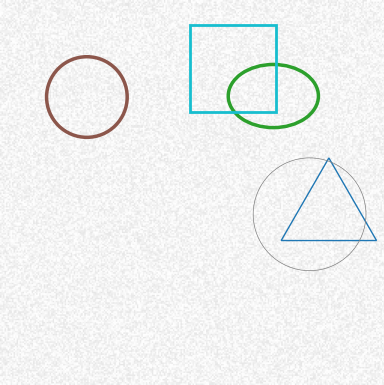[{"shape": "triangle", "thickness": 1, "radius": 0.71, "center": [0.854, 0.447]}, {"shape": "oval", "thickness": 2.5, "radius": 0.59, "center": [0.71, 0.751]}, {"shape": "circle", "thickness": 2.5, "radius": 0.52, "center": [0.226, 0.748]}, {"shape": "circle", "thickness": 0.5, "radius": 0.73, "center": [0.804, 0.443]}, {"shape": "square", "thickness": 2, "radius": 0.56, "center": [0.606, 0.822]}]